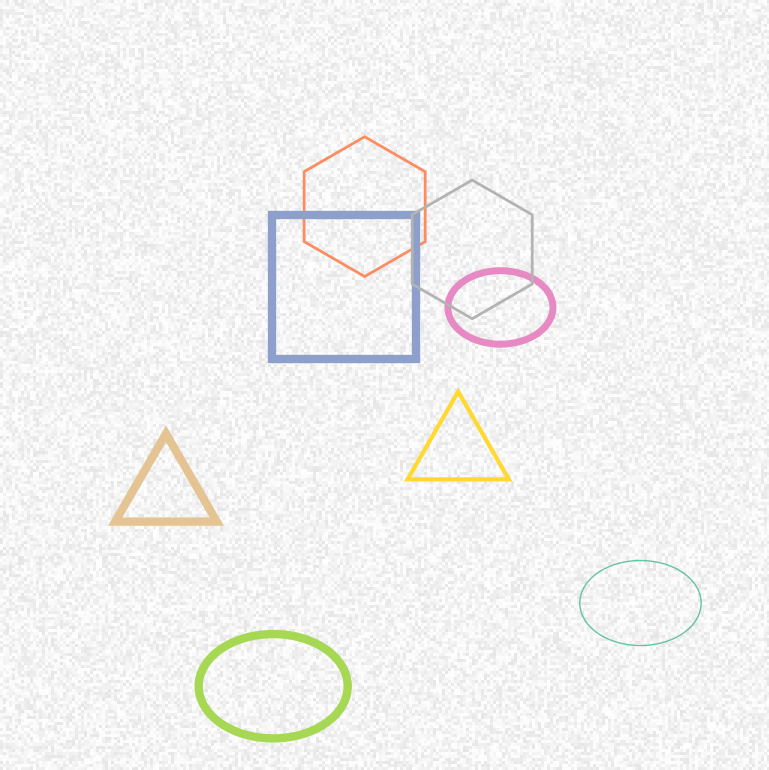[{"shape": "oval", "thickness": 0.5, "radius": 0.39, "center": [0.832, 0.217]}, {"shape": "hexagon", "thickness": 1, "radius": 0.45, "center": [0.474, 0.732]}, {"shape": "square", "thickness": 3, "radius": 0.47, "center": [0.447, 0.628]}, {"shape": "oval", "thickness": 2.5, "radius": 0.34, "center": [0.65, 0.601]}, {"shape": "oval", "thickness": 3, "radius": 0.48, "center": [0.355, 0.109]}, {"shape": "triangle", "thickness": 1.5, "radius": 0.38, "center": [0.595, 0.415]}, {"shape": "triangle", "thickness": 3, "radius": 0.38, "center": [0.216, 0.361]}, {"shape": "hexagon", "thickness": 1, "radius": 0.45, "center": [0.613, 0.676]}]